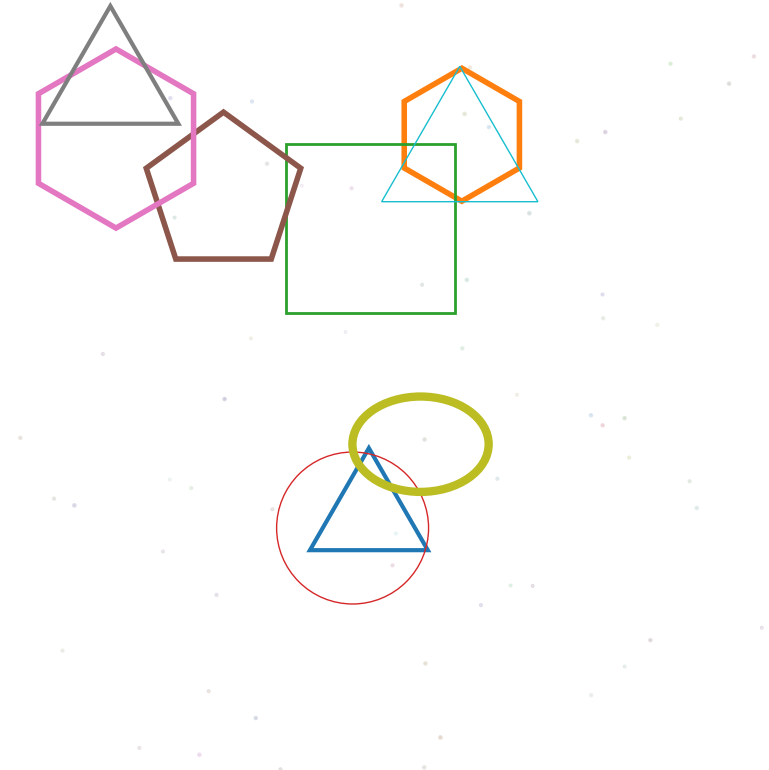[{"shape": "triangle", "thickness": 1.5, "radius": 0.44, "center": [0.479, 0.33]}, {"shape": "hexagon", "thickness": 2, "radius": 0.43, "center": [0.6, 0.825]}, {"shape": "square", "thickness": 1, "radius": 0.55, "center": [0.482, 0.703]}, {"shape": "circle", "thickness": 0.5, "radius": 0.49, "center": [0.458, 0.314]}, {"shape": "pentagon", "thickness": 2, "radius": 0.53, "center": [0.29, 0.749]}, {"shape": "hexagon", "thickness": 2, "radius": 0.58, "center": [0.151, 0.82]}, {"shape": "triangle", "thickness": 1.5, "radius": 0.51, "center": [0.143, 0.89]}, {"shape": "oval", "thickness": 3, "radius": 0.44, "center": [0.546, 0.423]}, {"shape": "triangle", "thickness": 0.5, "radius": 0.59, "center": [0.597, 0.797]}]